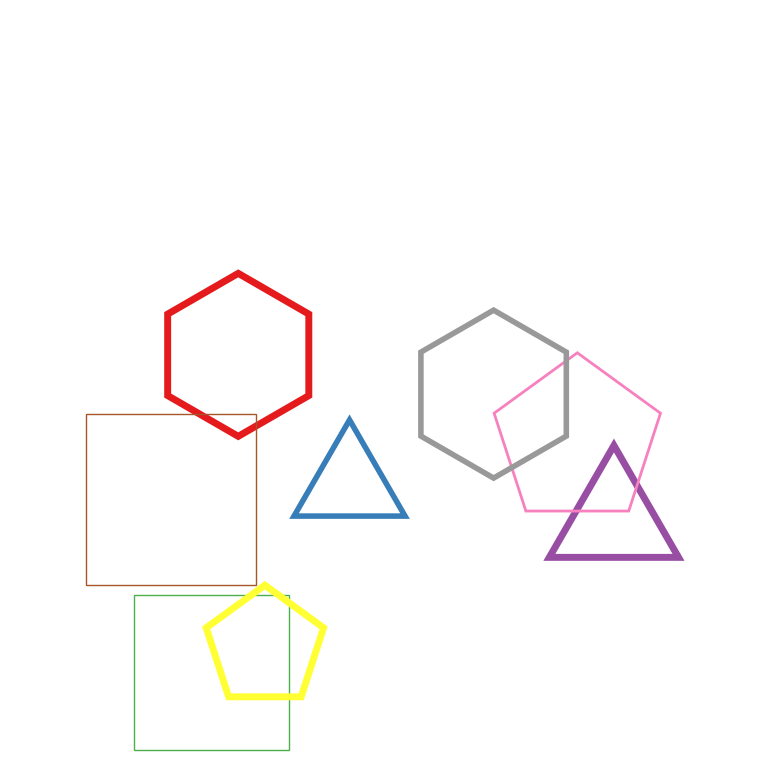[{"shape": "hexagon", "thickness": 2.5, "radius": 0.53, "center": [0.309, 0.539]}, {"shape": "triangle", "thickness": 2, "radius": 0.42, "center": [0.454, 0.371]}, {"shape": "square", "thickness": 0.5, "radius": 0.5, "center": [0.274, 0.127]}, {"shape": "triangle", "thickness": 2.5, "radius": 0.48, "center": [0.797, 0.325]}, {"shape": "pentagon", "thickness": 2.5, "radius": 0.4, "center": [0.344, 0.16]}, {"shape": "square", "thickness": 0.5, "radius": 0.55, "center": [0.222, 0.351]}, {"shape": "pentagon", "thickness": 1, "radius": 0.57, "center": [0.75, 0.428]}, {"shape": "hexagon", "thickness": 2, "radius": 0.55, "center": [0.641, 0.488]}]